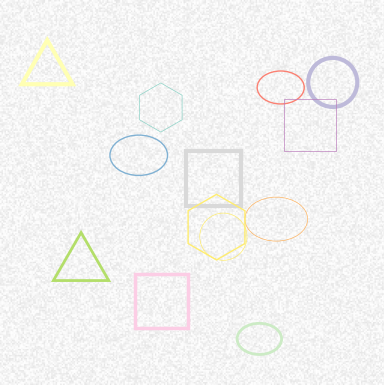[{"shape": "hexagon", "thickness": 0.5, "radius": 0.32, "center": [0.418, 0.721]}, {"shape": "triangle", "thickness": 3, "radius": 0.38, "center": [0.123, 0.819]}, {"shape": "circle", "thickness": 3, "radius": 0.32, "center": [0.864, 0.786]}, {"shape": "oval", "thickness": 1, "radius": 0.31, "center": [0.729, 0.773]}, {"shape": "oval", "thickness": 1, "radius": 0.37, "center": [0.36, 0.597]}, {"shape": "oval", "thickness": 0.5, "radius": 0.41, "center": [0.718, 0.431]}, {"shape": "triangle", "thickness": 2, "radius": 0.42, "center": [0.211, 0.313]}, {"shape": "square", "thickness": 2.5, "radius": 0.35, "center": [0.419, 0.218]}, {"shape": "square", "thickness": 3, "radius": 0.36, "center": [0.555, 0.537]}, {"shape": "square", "thickness": 0.5, "radius": 0.34, "center": [0.804, 0.675]}, {"shape": "oval", "thickness": 2, "radius": 0.29, "center": [0.674, 0.12]}, {"shape": "circle", "thickness": 0.5, "radius": 0.31, "center": [0.58, 0.385]}, {"shape": "hexagon", "thickness": 1, "radius": 0.43, "center": [0.562, 0.41]}]